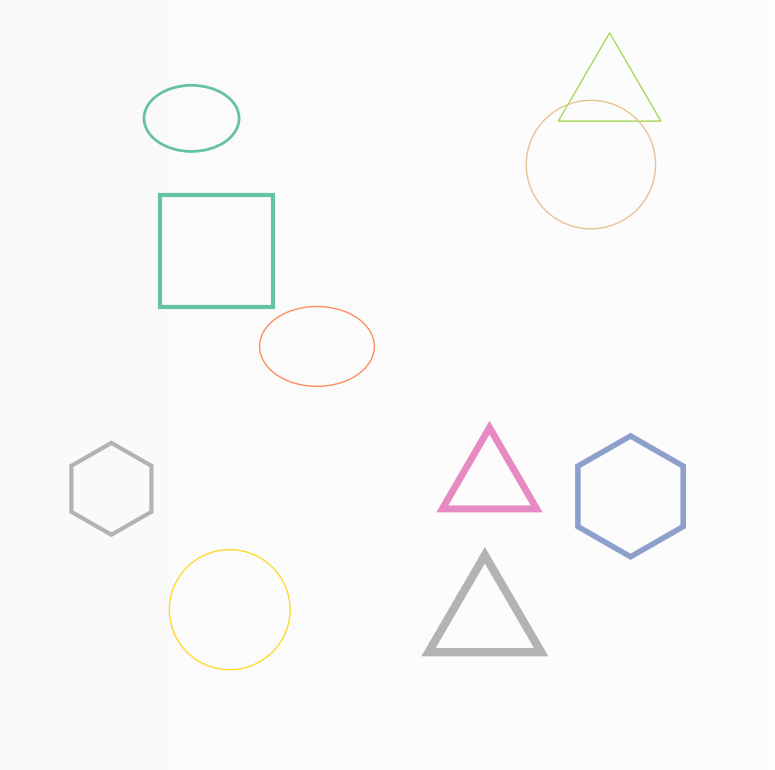[{"shape": "square", "thickness": 1.5, "radius": 0.37, "center": [0.28, 0.674]}, {"shape": "oval", "thickness": 1, "radius": 0.31, "center": [0.247, 0.846]}, {"shape": "oval", "thickness": 0.5, "radius": 0.37, "center": [0.409, 0.55]}, {"shape": "hexagon", "thickness": 2, "radius": 0.39, "center": [0.814, 0.355]}, {"shape": "triangle", "thickness": 2.5, "radius": 0.35, "center": [0.632, 0.374]}, {"shape": "triangle", "thickness": 0.5, "radius": 0.38, "center": [0.787, 0.881]}, {"shape": "circle", "thickness": 0.5, "radius": 0.39, "center": [0.296, 0.208]}, {"shape": "circle", "thickness": 0.5, "radius": 0.42, "center": [0.762, 0.786]}, {"shape": "hexagon", "thickness": 1.5, "radius": 0.3, "center": [0.144, 0.365]}, {"shape": "triangle", "thickness": 3, "radius": 0.42, "center": [0.626, 0.195]}]